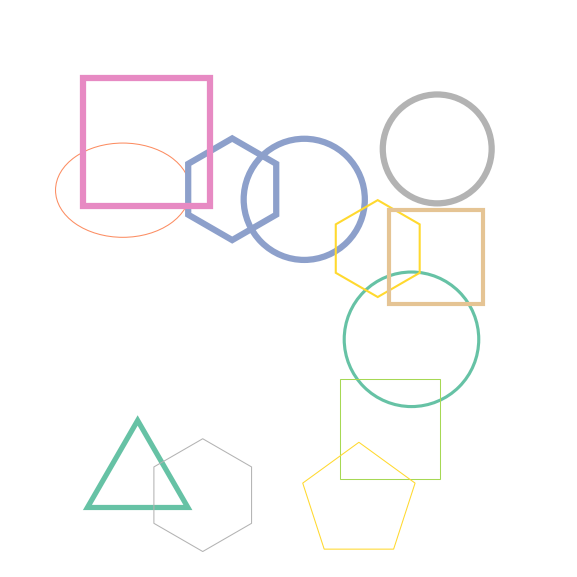[{"shape": "circle", "thickness": 1.5, "radius": 0.58, "center": [0.713, 0.412]}, {"shape": "triangle", "thickness": 2.5, "radius": 0.5, "center": [0.238, 0.171]}, {"shape": "oval", "thickness": 0.5, "radius": 0.58, "center": [0.213, 0.67]}, {"shape": "hexagon", "thickness": 3, "radius": 0.44, "center": [0.402, 0.671]}, {"shape": "circle", "thickness": 3, "radius": 0.52, "center": [0.527, 0.654]}, {"shape": "square", "thickness": 3, "radius": 0.55, "center": [0.254, 0.753]}, {"shape": "square", "thickness": 0.5, "radius": 0.43, "center": [0.675, 0.256]}, {"shape": "pentagon", "thickness": 0.5, "radius": 0.51, "center": [0.621, 0.131]}, {"shape": "hexagon", "thickness": 1, "radius": 0.42, "center": [0.654, 0.569]}, {"shape": "square", "thickness": 2, "radius": 0.41, "center": [0.755, 0.554]}, {"shape": "hexagon", "thickness": 0.5, "radius": 0.49, "center": [0.351, 0.142]}, {"shape": "circle", "thickness": 3, "radius": 0.47, "center": [0.757, 0.741]}]